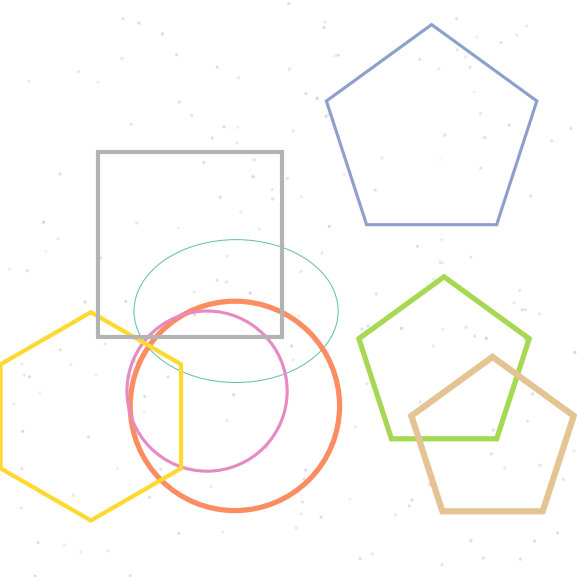[{"shape": "oval", "thickness": 0.5, "radius": 0.88, "center": [0.409, 0.46]}, {"shape": "circle", "thickness": 2.5, "radius": 0.91, "center": [0.407, 0.296]}, {"shape": "pentagon", "thickness": 1.5, "radius": 0.96, "center": [0.747, 0.765]}, {"shape": "circle", "thickness": 1.5, "radius": 0.69, "center": [0.359, 0.322]}, {"shape": "pentagon", "thickness": 2.5, "radius": 0.78, "center": [0.769, 0.365]}, {"shape": "hexagon", "thickness": 2, "radius": 0.9, "center": [0.157, 0.278]}, {"shape": "pentagon", "thickness": 3, "radius": 0.74, "center": [0.853, 0.233]}, {"shape": "square", "thickness": 2, "radius": 0.8, "center": [0.329, 0.575]}]